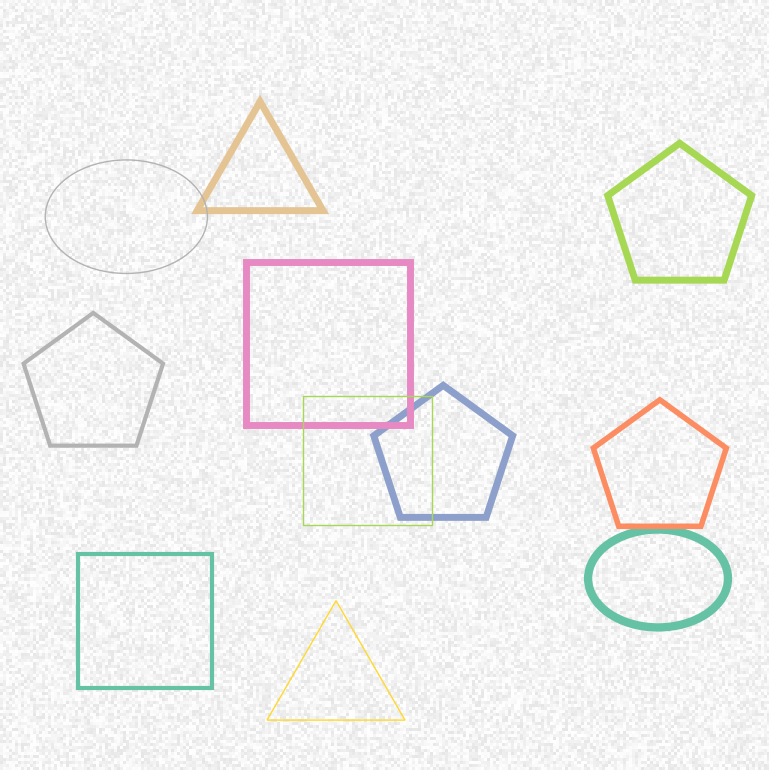[{"shape": "oval", "thickness": 3, "radius": 0.45, "center": [0.855, 0.249]}, {"shape": "square", "thickness": 1.5, "radius": 0.44, "center": [0.188, 0.194]}, {"shape": "pentagon", "thickness": 2, "radius": 0.45, "center": [0.857, 0.39]}, {"shape": "pentagon", "thickness": 2.5, "radius": 0.47, "center": [0.576, 0.405]}, {"shape": "square", "thickness": 2.5, "radius": 0.53, "center": [0.426, 0.554]}, {"shape": "pentagon", "thickness": 2.5, "radius": 0.49, "center": [0.883, 0.716]}, {"shape": "square", "thickness": 0.5, "radius": 0.42, "center": [0.477, 0.402]}, {"shape": "triangle", "thickness": 0.5, "radius": 0.52, "center": [0.436, 0.117]}, {"shape": "triangle", "thickness": 2.5, "radius": 0.47, "center": [0.338, 0.774]}, {"shape": "oval", "thickness": 0.5, "radius": 0.53, "center": [0.164, 0.719]}, {"shape": "pentagon", "thickness": 1.5, "radius": 0.48, "center": [0.121, 0.498]}]